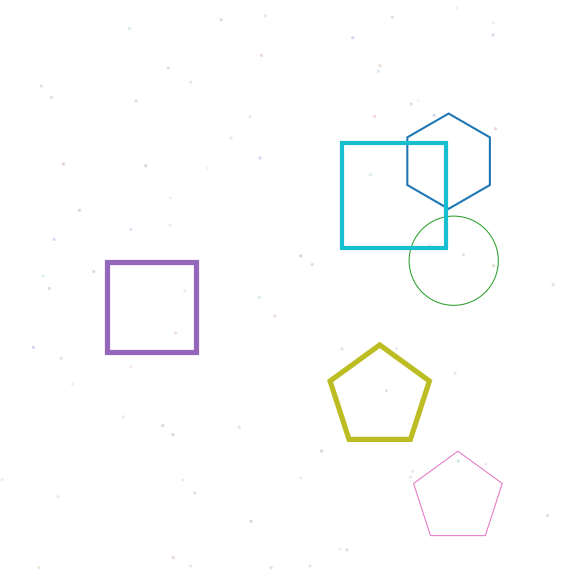[{"shape": "hexagon", "thickness": 1, "radius": 0.41, "center": [0.777, 0.72]}, {"shape": "circle", "thickness": 0.5, "radius": 0.39, "center": [0.786, 0.548]}, {"shape": "square", "thickness": 2.5, "radius": 0.39, "center": [0.262, 0.468]}, {"shape": "pentagon", "thickness": 0.5, "radius": 0.4, "center": [0.793, 0.137]}, {"shape": "pentagon", "thickness": 2.5, "radius": 0.45, "center": [0.658, 0.311]}, {"shape": "square", "thickness": 2, "radius": 0.45, "center": [0.682, 0.661]}]